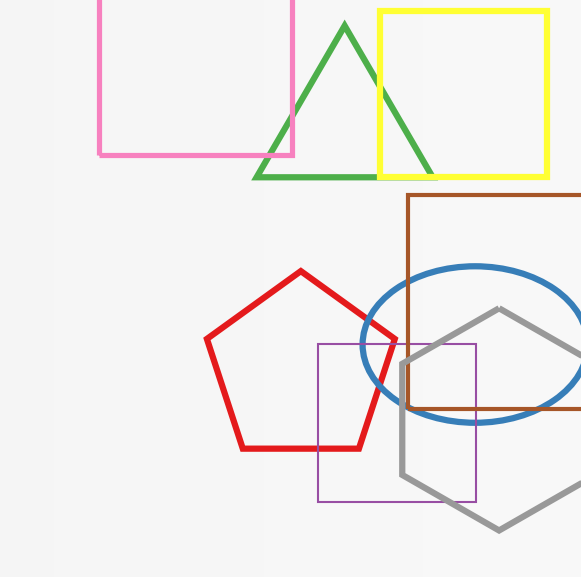[{"shape": "pentagon", "thickness": 3, "radius": 0.85, "center": [0.518, 0.36]}, {"shape": "oval", "thickness": 3, "radius": 0.97, "center": [0.817, 0.403]}, {"shape": "triangle", "thickness": 3, "radius": 0.87, "center": [0.593, 0.78]}, {"shape": "square", "thickness": 1, "radius": 0.68, "center": [0.683, 0.267]}, {"shape": "square", "thickness": 3, "radius": 0.72, "center": [0.798, 0.837]}, {"shape": "square", "thickness": 2, "radius": 0.93, "center": [0.887, 0.477]}, {"shape": "square", "thickness": 2.5, "radius": 0.83, "center": [0.336, 0.897]}, {"shape": "hexagon", "thickness": 3, "radius": 0.96, "center": [0.859, 0.273]}]